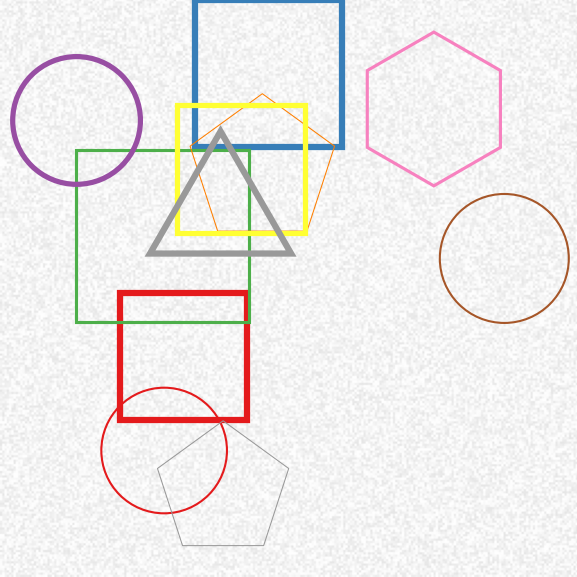[{"shape": "square", "thickness": 3, "radius": 0.55, "center": [0.318, 0.381]}, {"shape": "circle", "thickness": 1, "radius": 0.54, "center": [0.284, 0.219]}, {"shape": "square", "thickness": 3, "radius": 0.64, "center": [0.465, 0.873]}, {"shape": "square", "thickness": 1.5, "radius": 0.75, "center": [0.281, 0.59]}, {"shape": "circle", "thickness": 2.5, "radius": 0.55, "center": [0.133, 0.791]}, {"shape": "pentagon", "thickness": 0.5, "radius": 0.66, "center": [0.454, 0.705]}, {"shape": "square", "thickness": 2.5, "radius": 0.55, "center": [0.417, 0.707]}, {"shape": "circle", "thickness": 1, "radius": 0.56, "center": [0.873, 0.552]}, {"shape": "hexagon", "thickness": 1.5, "radius": 0.67, "center": [0.751, 0.81]}, {"shape": "triangle", "thickness": 3, "radius": 0.71, "center": [0.382, 0.631]}, {"shape": "pentagon", "thickness": 0.5, "radius": 0.6, "center": [0.386, 0.151]}]